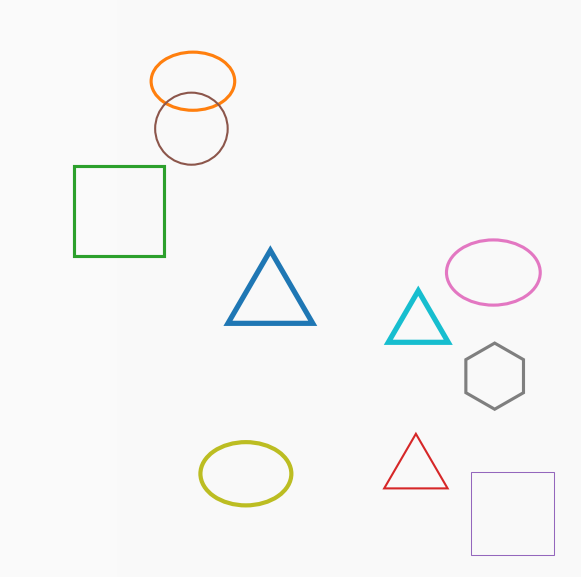[{"shape": "triangle", "thickness": 2.5, "radius": 0.42, "center": [0.465, 0.481]}, {"shape": "oval", "thickness": 1.5, "radius": 0.36, "center": [0.332, 0.859]}, {"shape": "square", "thickness": 1.5, "radius": 0.39, "center": [0.204, 0.634]}, {"shape": "triangle", "thickness": 1, "radius": 0.31, "center": [0.716, 0.185]}, {"shape": "square", "thickness": 0.5, "radius": 0.36, "center": [0.882, 0.111]}, {"shape": "circle", "thickness": 1, "radius": 0.31, "center": [0.329, 0.776]}, {"shape": "oval", "thickness": 1.5, "radius": 0.4, "center": [0.849, 0.527]}, {"shape": "hexagon", "thickness": 1.5, "radius": 0.29, "center": [0.851, 0.348]}, {"shape": "oval", "thickness": 2, "radius": 0.39, "center": [0.423, 0.179]}, {"shape": "triangle", "thickness": 2.5, "radius": 0.3, "center": [0.72, 0.436]}]